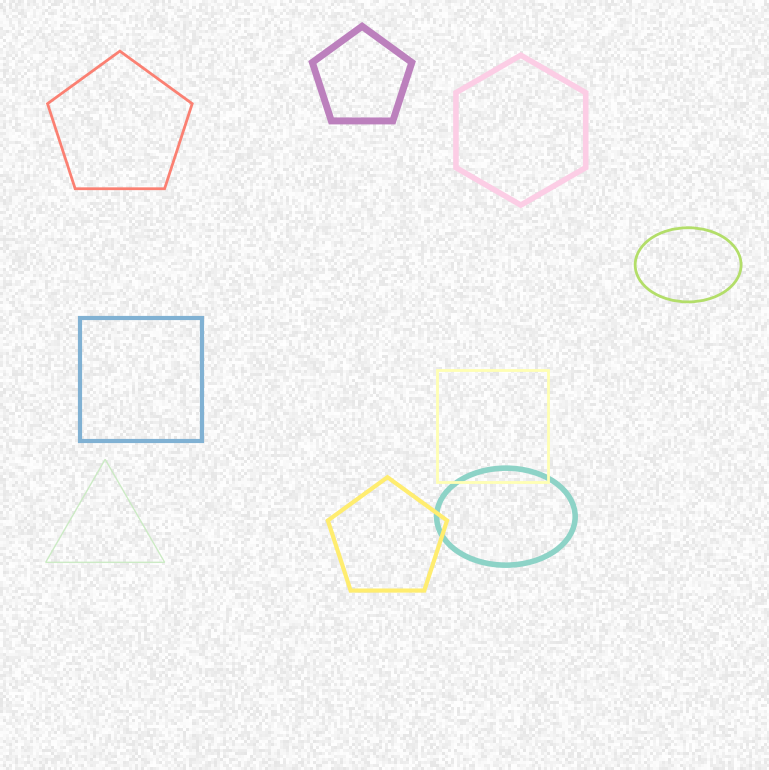[{"shape": "oval", "thickness": 2, "radius": 0.45, "center": [0.657, 0.329]}, {"shape": "square", "thickness": 1, "radius": 0.36, "center": [0.639, 0.447]}, {"shape": "pentagon", "thickness": 1, "radius": 0.49, "center": [0.156, 0.835]}, {"shape": "square", "thickness": 1.5, "radius": 0.4, "center": [0.183, 0.507]}, {"shape": "oval", "thickness": 1, "radius": 0.34, "center": [0.894, 0.656]}, {"shape": "hexagon", "thickness": 2, "radius": 0.49, "center": [0.676, 0.831]}, {"shape": "pentagon", "thickness": 2.5, "radius": 0.34, "center": [0.47, 0.898]}, {"shape": "triangle", "thickness": 0.5, "radius": 0.45, "center": [0.137, 0.314]}, {"shape": "pentagon", "thickness": 1.5, "radius": 0.41, "center": [0.503, 0.299]}]